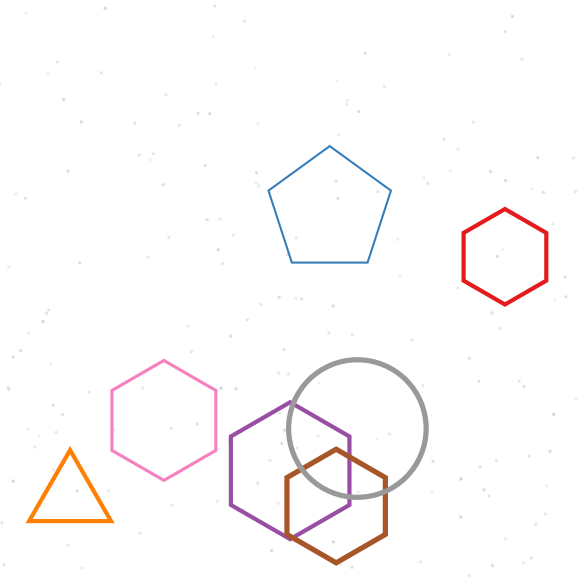[{"shape": "hexagon", "thickness": 2, "radius": 0.41, "center": [0.874, 0.555]}, {"shape": "pentagon", "thickness": 1, "radius": 0.56, "center": [0.571, 0.635]}, {"shape": "hexagon", "thickness": 2, "radius": 0.59, "center": [0.502, 0.184]}, {"shape": "triangle", "thickness": 2, "radius": 0.41, "center": [0.121, 0.138]}, {"shape": "hexagon", "thickness": 2.5, "radius": 0.49, "center": [0.582, 0.123]}, {"shape": "hexagon", "thickness": 1.5, "radius": 0.52, "center": [0.284, 0.271]}, {"shape": "circle", "thickness": 2.5, "radius": 0.6, "center": [0.619, 0.257]}]